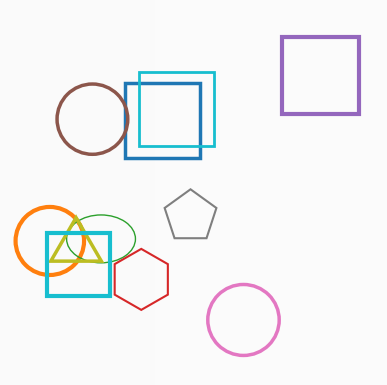[{"shape": "square", "thickness": 2.5, "radius": 0.48, "center": [0.419, 0.687]}, {"shape": "circle", "thickness": 3, "radius": 0.44, "center": [0.129, 0.374]}, {"shape": "oval", "thickness": 1, "radius": 0.44, "center": [0.261, 0.38]}, {"shape": "hexagon", "thickness": 1.5, "radius": 0.4, "center": [0.365, 0.274]}, {"shape": "square", "thickness": 3, "radius": 0.5, "center": [0.827, 0.804]}, {"shape": "circle", "thickness": 2.5, "radius": 0.46, "center": [0.238, 0.69]}, {"shape": "circle", "thickness": 2.5, "radius": 0.46, "center": [0.628, 0.169]}, {"shape": "pentagon", "thickness": 1.5, "radius": 0.35, "center": [0.492, 0.438]}, {"shape": "triangle", "thickness": 2.5, "radius": 0.38, "center": [0.196, 0.359]}, {"shape": "square", "thickness": 3, "radius": 0.4, "center": [0.203, 0.313]}, {"shape": "square", "thickness": 2, "radius": 0.48, "center": [0.456, 0.716]}]